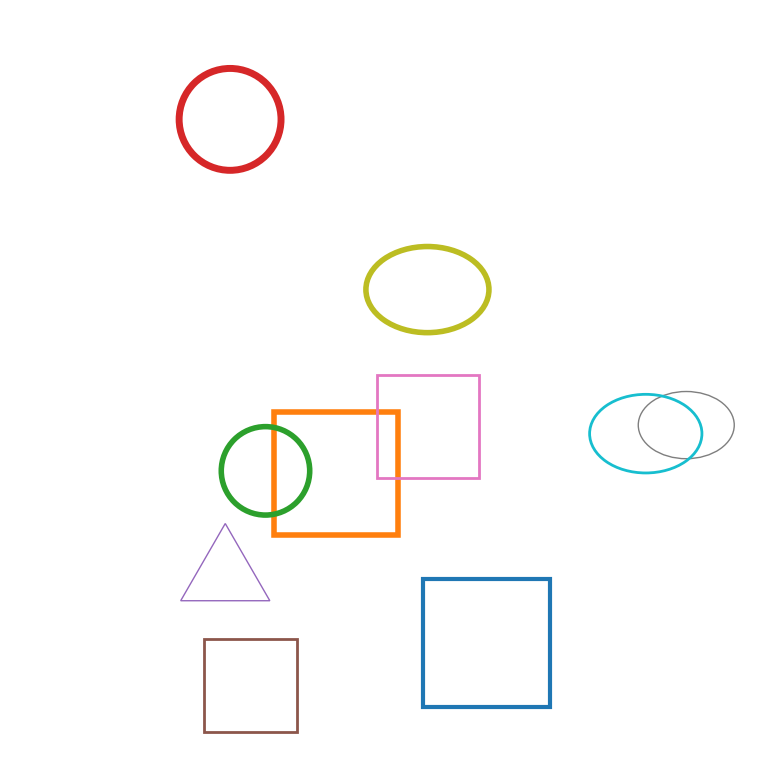[{"shape": "square", "thickness": 1.5, "radius": 0.41, "center": [0.631, 0.165]}, {"shape": "square", "thickness": 2, "radius": 0.4, "center": [0.436, 0.385]}, {"shape": "circle", "thickness": 2, "radius": 0.29, "center": [0.345, 0.389]}, {"shape": "circle", "thickness": 2.5, "radius": 0.33, "center": [0.299, 0.845]}, {"shape": "triangle", "thickness": 0.5, "radius": 0.33, "center": [0.293, 0.253]}, {"shape": "square", "thickness": 1, "radius": 0.3, "center": [0.325, 0.11]}, {"shape": "square", "thickness": 1, "radius": 0.33, "center": [0.556, 0.446]}, {"shape": "oval", "thickness": 0.5, "radius": 0.31, "center": [0.891, 0.448]}, {"shape": "oval", "thickness": 2, "radius": 0.4, "center": [0.555, 0.624]}, {"shape": "oval", "thickness": 1, "radius": 0.36, "center": [0.839, 0.437]}]